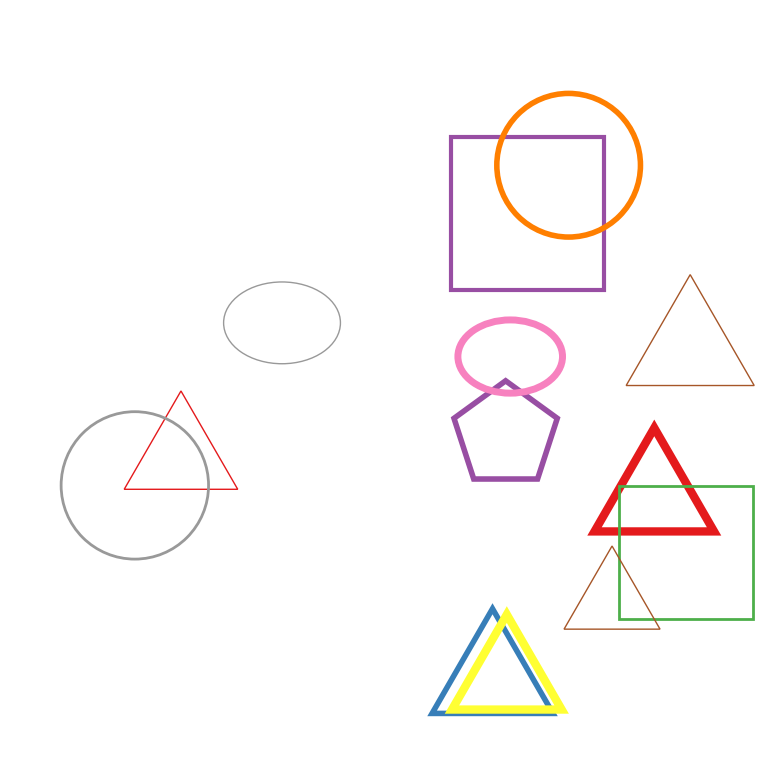[{"shape": "triangle", "thickness": 3, "radius": 0.45, "center": [0.85, 0.355]}, {"shape": "triangle", "thickness": 0.5, "radius": 0.43, "center": [0.235, 0.407]}, {"shape": "triangle", "thickness": 2, "radius": 0.45, "center": [0.64, 0.119]}, {"shape": "square", "thickness": 1, "radius": 0.43, "center": [0.891, 0.283]}, {"shape": "square", "thickness": 1.5, "radius": 0.5, "center": [0.685, 0.723]}, {"shape": "pentagon", "thickness": 2, "radius": 0.35, "center": [0.657, 0.435]}, {"shape": "circle", "thickness": 2, "radius": 0.47, "center": [0.738, 0.785]}, {"shape": "triangle", "thickness": 3, "radius": 0.41, "center": [0.658, 0.12]}, {"shape": "triangle", "thickness": 0.5, "radius": 0.48, "center": [0.896, 0.547]}, {"shape": "triangle", "thickness": 0.5, "radius": 0.36, "center": [0.795, 0.219]}, {"shape": "oval", "thickness": 2.5, "radius": 0.34, "center": [0.663, 0.537]}, {"shape": "circle", "thickness": 1, "radius": 0.48, "center": [0.175, 0.37]}, {"shape": "oval", "thickness": 0.5, "radius": 0.38, "center": [0.366, 0.581]}]